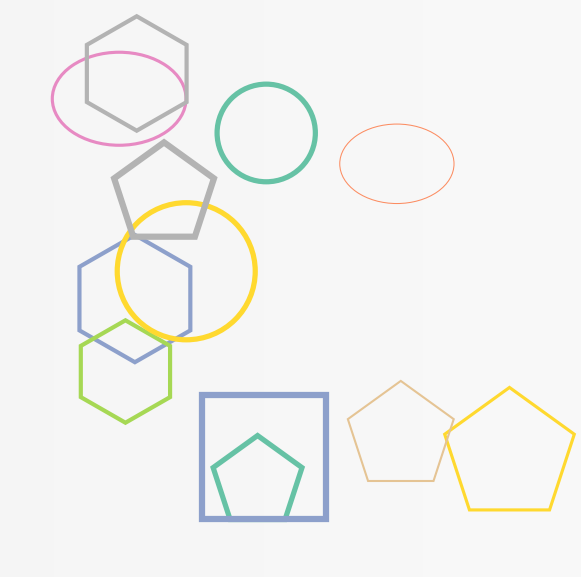[{"shape": "circle", "thickness": 2.5, "radius": 0.42, "center": [0.458, 0.769]}, {"shape": "pentagon", "thickness": 2.5, "radius": 0.4, "center": [0.443, 0.165]}, {"shape": "oval", "thickness": 0.5, "radius": 0.49, "center": [0.683, 0.715]}, {"shape": "hexagon", "thickness": 2, "radius": 0.55, "center": [0.232, 0.482]}, {"shape": "square", "thickness": 3, "radius": 0.53, "center": [0.454, 0.208]}, {"shape": "oval", "thickness": 1.5, "radius": 0.58, "center": [0.205, 0.828]}, {"shape": "hexagon", "thickness": 2, "radius": 0.44, "center": [0.216, 0.356]}, {"shape": "pentagon", "thickness": 1.5, "radius": 0.59, "center": [0.877, 0.211]}, {"shape": "circle", "thickness": 2.5, "radius": 0.59, "center": [0.32, 0.529]}, {"shape": "pentagon", "thickness": 1, "radius": 0.48, "center": [0.69, 0.244]}, {"shape": "hexagon", "thickness": 2, "radius": 0.5, "center": [0.235, 0.872]}, {"shape": "pentagon", "thickness": 3, "radius": 0.45, "center": [0.282, 0.662]}]